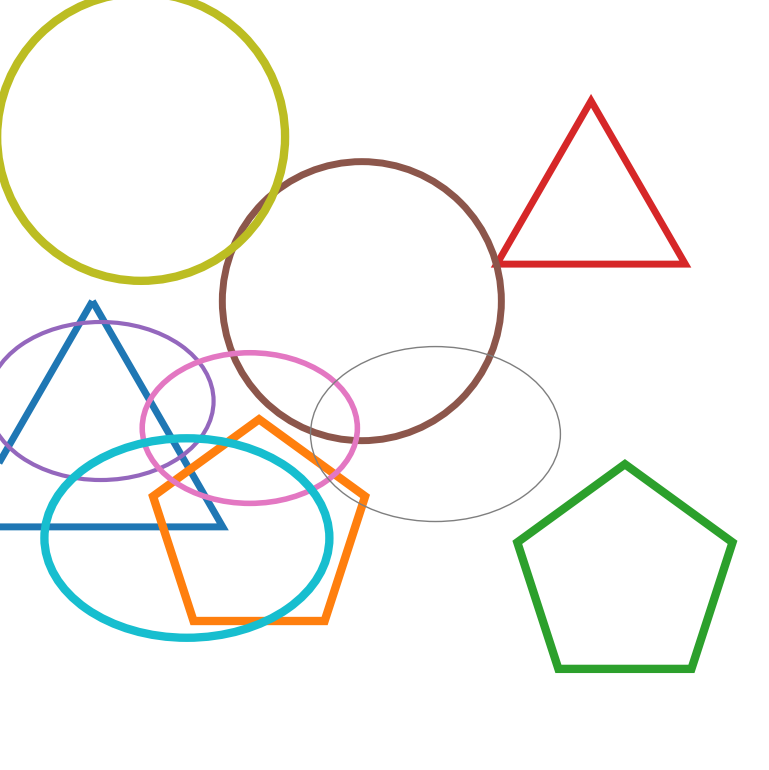[{"shape": "triangle", "thickness": 2.5, "radius": 0.98, "center": [0.12, 0.413]}, {"shape": "pentagon", "thickness": 3, "radius": 0.72, "center": [0.336, 0.311]}, {"shape": "pentagon", "thickness": 3, "radius": 0.73, "center": [0.812, 0.25]}, {"shape": "triangle", "thickness": 2.5, "radius": 0.71, "center": [0.768, 0.728]}, {"shape": "oval", "thickness": 1.5, "radius": 0.73, "center": [0.131, 0.479]}, {"shape": "circle", "thickness": 2.5, "radius": 0.91, "center": [0.47, 0.609]}, {"shape": "oval", "thickness": 2, "radius": 0.7, "center": [0.324, 0.444]}, {"shape": "oval", "thickness": 0.5, "radius": 0.81, "center": [0.566, 0.436]}, {"shape": "circle", "thickness": 3, "radius": 0.93, "center": [0.183, 0.822]}, {"shape": "oval", "thickness": 3, "radius": 0.93, "center": [0.243, 0.301]}]